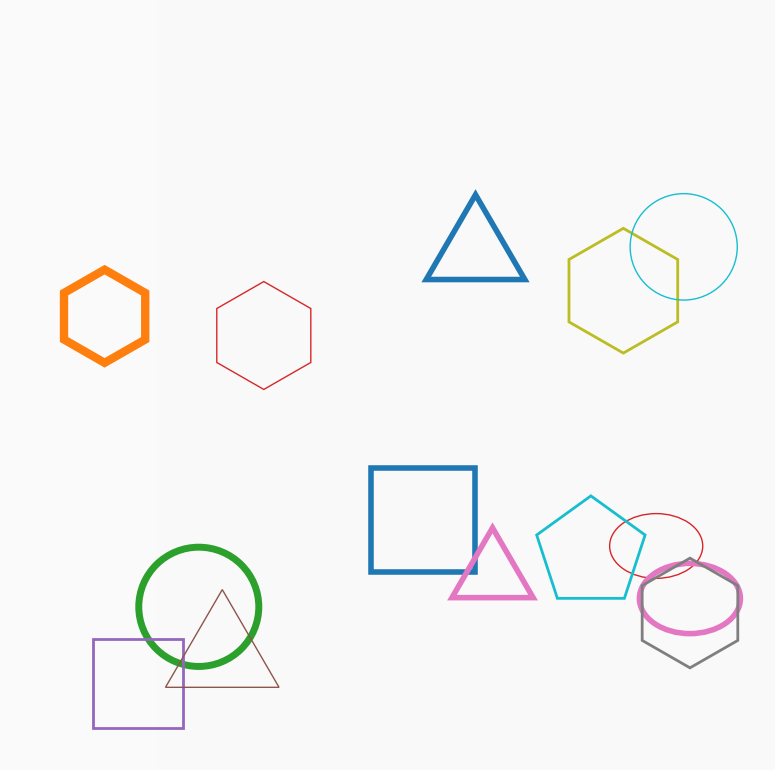[{"shape": "triangle", "thickness": 2, "radius": 0.37, "center": [0.614, 0.674]}, {"shape": "square", "thickness": 2, "radius": 0.34, "center": [0.546, 0.325]}, {"shape": "hexagon", "thickness": 3, "radius": 0.3, "center": [0.135, 0.589]}, {"shape": "circle", "thickness": 2.5, "radius": 0.39, "center": [0.256, 0.212]}, {"shape": "oval", "thickness": 0.5, "radius": 0.3, "center": [0.847, 0.291]}, {"shape": "hexagon", "thickness": 0.5, "radius": 0.35, "center": [0.34, 0.564]}, {"shape": "square", "thickness": 1, "radius": 0.29, "center": [0.178, 0.112]}, {"shape": "triangle", "thickness": 0.5, "radius": 0.42, "center": [0.287, 0.15]}, {"shape": "triangle", "thickness": 2, "radius": 0.3, "center": [0.636, 0.254]}, {"shape": "oval", "thickness": 2, "radius": 0.33, "center": [0.89, 0.223]}, {"shape": "hexagon", "thickness": 1, "radius": 0.36, "center": [0.89, 0.204]}, {"shape": "hexagon", "thickness": 1, "radius": 0.41, "center": [0.804, 0.622]}, {"shape": "pentagon", "thickness": 1, "radius": 0.37, "center": [0.762, 0.282]}, {"shape": "circle", "thickness": 0.5, "radius": 0.35, "center": [0.882, 0.679]}]